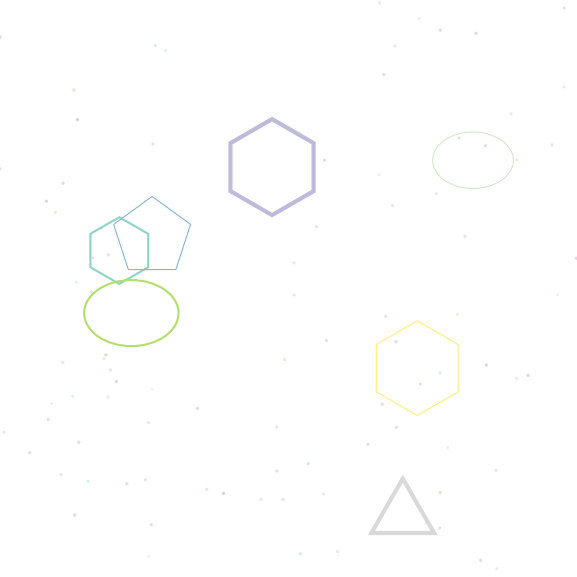[{"shape": "hexagon", "thickness": 1, "radius": 0.29, "center": [0.207, 0.565]}, {"shape": "hexagon", "thickness": 2, "radius": 0.42, "center": [0.471, 0.71]}, {"shape": "pentagon", "thickness": 0.5, "radius": 0.35, "center": [0.263, 0.589]}, {"shape": "oval", "thickness": 1, "radius": 0.41, "center": [0.227, 0.457]}, {"shape": "triangle", "thickness": 2, "radius": 0.31, "center": [0.697, 0.108]}, {"shape": "oval", "thickness": 0.5, "radius": 0.35, "center": [0.819, 0.722]}, {"shape": "hexagon", "thickness": 0.5, "radius": 0.41, "center": [0.722, 0.362]}]